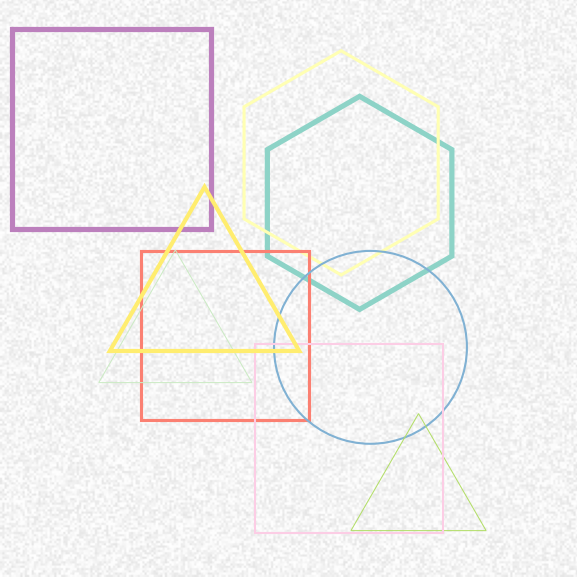[{"shape": "hexagon", "thickness": 2.5, "radius": 0.92, "center": [0.623, 0.648]}, {"shape": "hexagon", "thickness": 1.5, "radius": 0.97, "center": [0.591, 0.717]}, {"shape": "square", "thickness": 1.5, "radius": 0.73, "center": [0.389, 0.418]}, {"shape": "circle", "thickness": 1, "radius": 0.84, "center": [0.642, 0.398]}, {"shape": "triangle", "thickness": 0.5, "radius": 0.68, "center": [0.725, 0.148]}, {"shape": "square", "thickness": 1, "radius": 0.82, "center": [0.604, 0.24]}, {"shape": "square", "thickness": 2.5, "radius": 0.86, "center": [0.193, 0.776]}, {"shape": "triangle", "thickness": 0.5, "radius": 0.77, "center": [0.304, 0.413]}, {"shape": "triangle", "thickness": 2, "radius": 0.95, "center": [0.354, 0.486]}]